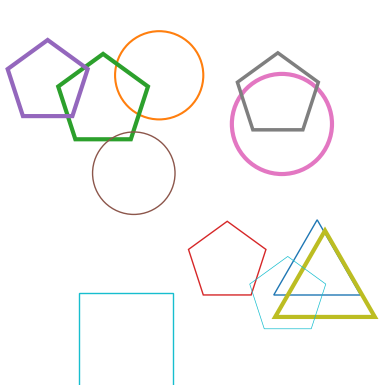[{"shape": "triangle", "thickness": 1, "radius": 0.65, "center": [0.824, 0.299]}, {"shape": "circle", "thickness": 1.5, "radius": 0.57, "center": [0.413, 0.804]}, {"shape": "pentagon", "thickness": 3, "radius": 0.61, "center": [0.268, 0.737]}, {"shape": "pentagon", "thickness": 1, "radius": 0.53, "center": [0.59, 0.319]}, {"shape": "pentagon", "thickness": 3, "radius": 0.55, "center": [0.124, 0.787]}, {"shape": "circle", "thickness": 1, "radius": 0.54, "center": [0.348, 0.55]}, {"shape": "circle", "thickness": 3, "radius": 0.65, "center": [0.732, 0.678]}, {"shape": "pentagon", "thickness": 2.5, "radius": 0.55, "center": [0.722, 0.752]}, {"shape": "triangle", "thickness": 3, "radius": 0.75, "center": [0.844, 0.252]}, {"shape": "pentagon", "thickness": 0.5, "radius": 0.52, "center": [0.747, 0.23]}, {"shape": "square", "thickness": 1, "radius": 0.61, "center": [0.328, 0.117]}]